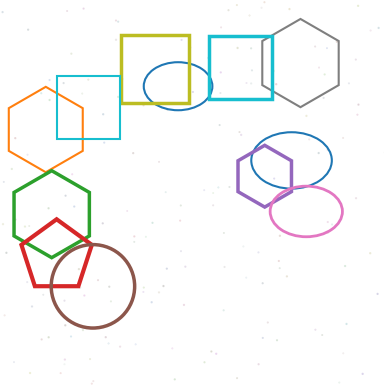[{"shape": "oval", "thickness": 1.5, "radius": 0.45, "center": [0.463, 0.776]}, {"shape": "oval", "thickness": 1.5, "radius": 0.52, "center": [0.757, 0.583]}, {"shape": "hexagon", "thickness": 1.5, "radius": 0.55, "center": [0.119, 0.664]}, {"shape": "hexagon", "thickness": 2.5, "radius": 0.56, "center": [0.134, 0.444]}, {"shape": "pentagon", "thickness": 3, "radius": 0.48, "center": [0.147, 0.334]}, {"shape": "hexagon", "thickness": 2.5, "radius": 0.4, "center": [0.688, 0.542]}, {"shape": "circle", "thickness": 2.5, "radius": 0.54, "center": [0.241, 0.256]}, {"shape": "oval", "thickness": 2, "radius": 0.47, "center": [0.796, 0.451]}, {"shape": "hexagon", "thickness": 1.5, "radius": 0.57, "center": [0.781, 0.836]}, {"shape": "square", "thickness": 2.5, "radius": 0.44, "center": [0.402, 0.821]}, {"shape": "square", "thickness": 1.5, "radius": 0.41, "center": [0.23, 0.722]}, {"shape": "square", "thickness": 2.5, "radius": 0.41, "center": [0.624, 0.825]}]